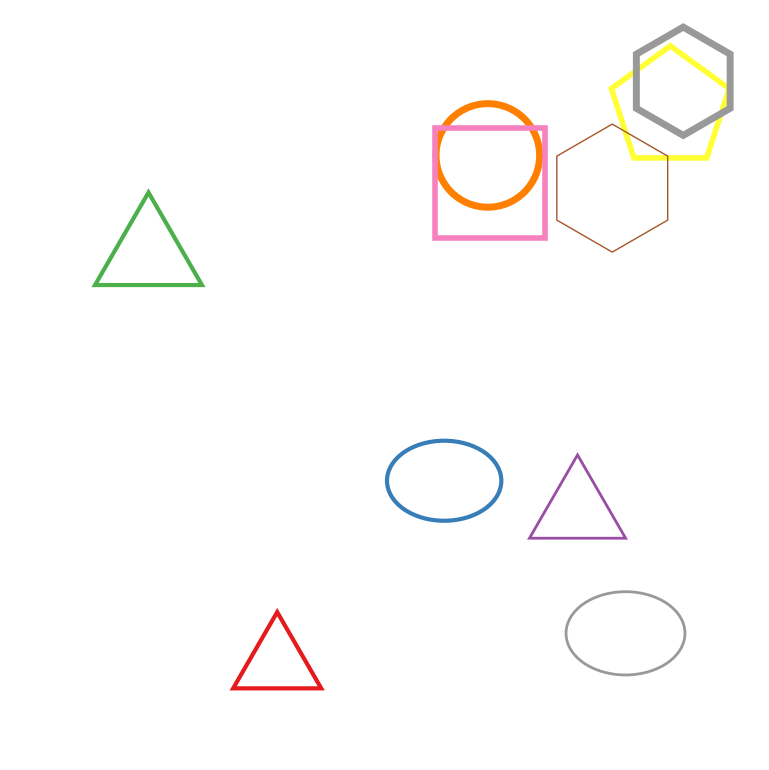[{"shape": "triangle", "thickness": 1.5, "radius": 0.33, "center": [0.36, 0.139]}, {"shape": "oval", "thickness": 1.5, "radius": 0.37, "center": [0.577, 0.376]}, {"shape": "triangle", "thickness": 1.5, "radius": 0.4, "center": [0.193, 0.67]}, {"shape": "triangle", "thickness": 1, "radius": 0.36, "center": [0.75, 0.337]}, {"shape": "circle", "thickness": 2.5, "radius": 0.34, "center": [0.634, 0.798]}, {"shape": "pentagon", "thickness": 2, "radius": 0.4, "center": [0.871, 0.86]}, {"shape": "hexagon", "thickness": 0.5, "radius": 0.42, "center": [0.795, 0.756]}, {"shape": "square", "thickness": 2, "radius": 0.36, "center": [0.636, 0.763]}, {"shape": "hexagon", "thickness": 2.5, "radius": 0.35, "center": [0.887, 0.894]}, {"shape": "oval", "thickness": 1, "radius": 0.39, "center": [0.812, 0.178]}]